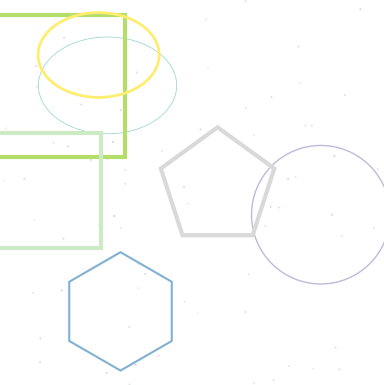[{"shape": "oval", "thickness": 0.5, "radius": 0.9, "center": [0.279, 0.778]}, {"shape": "circle", "thickness": 1, "radius": 0.9, "center": [0.833, 0.442]}, {"shape": "hexagon", "thickness": 1.5, "radius": 0.77, "center": [0.313, 0.191]}, {"shape": "square", "thickness": 3, "radius": 0.92, "center": [0.139, 0.777]}, {"shape": "pentagon", "thickness": 3, "radius": 0.77, "center": [0.565, 0.514]}, {"shape": "square", "thickness": 3, "radius": 0.75, "center": [0.112, 0.505]}, {"shape": "oval", "thickness": 2, "radius": 0.79, "center": [0.256, 0.857]}]